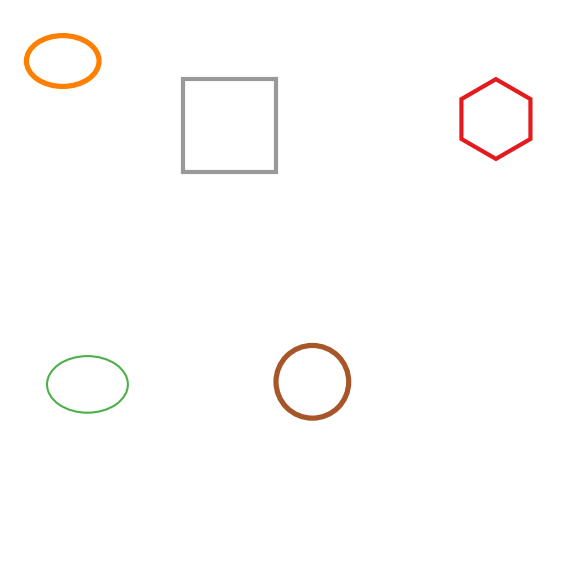[{"shape": "hexagon", "thickness": 2, "radius": 0.35, "center": [0.859, 0.793]}, {"shape": "oval", "thickness": 1, "radius": 0.35, "center": [0.151, 0.334]}, {"shape": "oval", "thickness": 2.5, "radius": 0.31, "center": [0.109, 0.893]}, {"shape": "circle", "thickness": 2.5, "radius": 0.31, "center": [0.541, 0.338]}, {"shape": "square", "thickness": 2, "radius": 0.4, "center": [0.398, 0.781]}]